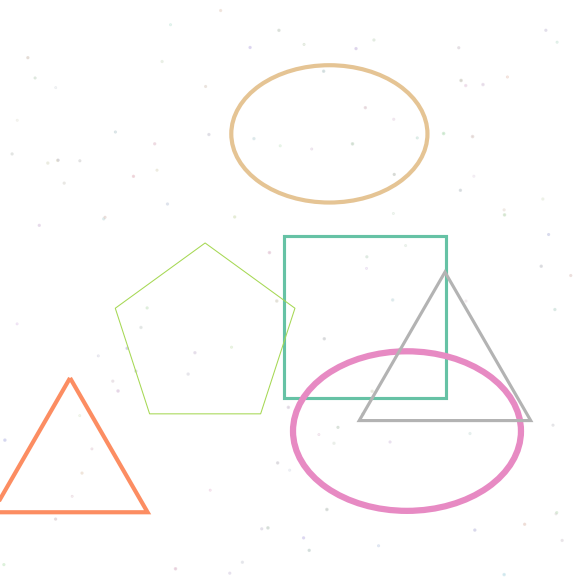[{"shape": "square", "thickness": 1.5, "radius": 0.7, "center": [0.632, 0.45]}, {"shape": "triangle", "thickness": 2, "radius": 0.78, "center": [0.121, 0.19]}, {"shape": "oval", "thickness": 3, "radius": 0.99, "center": [0.705, 0.253]}, {"shape": "pentagon", "thickness": 0.5, "radius": 0.82, "center": [0.355, 0.415]}, {"shape": "oval", "thickness": 2, "radius": 0.85, "center": [0.57, 0.767]}, {"shape": "triangle", "thickness": 1.5, "radius": 0.86, "center": [0.771, 0.357]}]